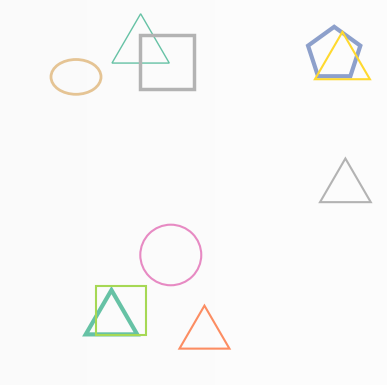[{"shape": "triangle", "thickness": 3, "radius": 0.38, "center": [0.288, 0.17]}, {"shape": "triangle", "thickness": 1, "radius": 0.43, "center": [0.363, 0.879]}, {"shape": "triangle", "thickness": 1.5, "radius": 0.37, "center": [0.528, 0.132]}, {"shape": "pentagon", "thickness": 3, "radius": 0.35, "center": [0.862, 0.859]}, {"shape": "circle", "thickness": 1.5, "radius": 0.39, "center": [0.441, 0.338]}, {"shape": "square", "thickness": 1.5, "radius": 0.32, "center": [0.313, 0.193]}, {"shape": "triangle", "thickness": 1.5, "radius": 0.41, "center": [0.884, 0.835]}, {"shape": "oval", "thickness": 2, "radius": 0.32, "center": [0.196, 0.8]}, {"shape": "square", "thickness": 2.5, "radius": 0.35, "center": [0.431, 0.839]}, {"shape": "triangle", "thickness": 1.5, "radius": 0.38, "center": [0.891, 0.513]}]